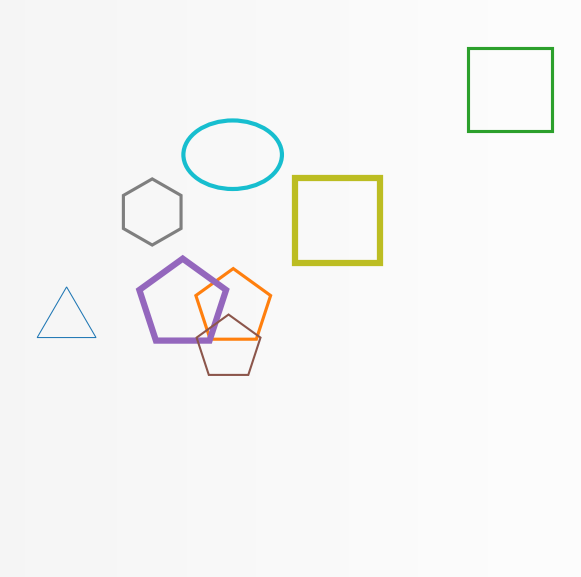[{"shape": "triangle", "thickness": 0.5, "radius": 0.29, "center": [0.115, 0.444]}, {"shape": "pentagon", "thickness": 1.5, "radius": 0.34, "center": [0.401, 0.466]}, {"shape": "square", "thickness": 1.5, "radius": 0.36, "center": [0.877, 0.844]}, {"shape": "pentagon", "thickness": 3, "radius": 0.39, "center": [0.314, 0.473]}, {"shape": "pentagon", "thickness": 1, "radius": 0.29, "center": [0.393, 0.397]}, {"shape": "hexagon", "thickness": 1.5, "radius": 0.29, "center": [0.262, 0.632]}, {"shape": "square", "thickness": 3, "radius": 0.37, "center": [0.58, 0.617]}, {"shape": "oval", "thickness": 2, "radius": 0.42, "center": [0.4, 0.731]}]